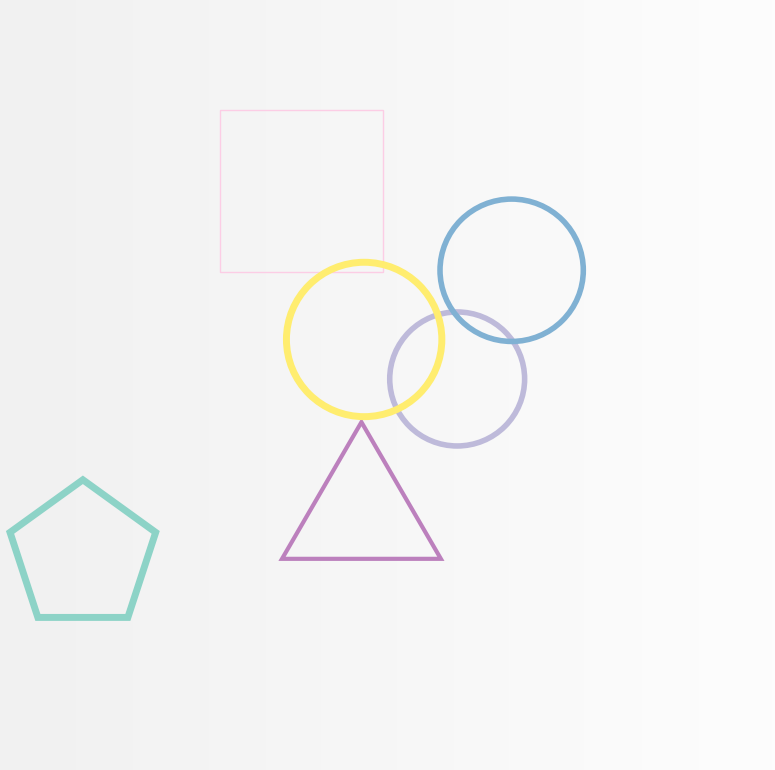[{"shape": "pentagon", "thickness": 2.5, "radius": 0.49, "center": [0.107, 0.278]}, {"shape": "circle", "thickness": 2, "radius": 0.44, "center": [0.59, 0.508]}, {"shape": "circle", "thickness": 2, "radius": 0.46, "center": [0.66, 0.649]}, {"shape": "square", "thickness": 0.5, "radius": 0.53, "center": [0.389, 0.752]}, {"shape": "triangle", "thickness": 1.5, "radius": 0.59, "center": [0.466, 0.333]}, {"shape": "circle", "thickness": 2.5, "radius": 0.5, "center": [0.47, 0.559]}]